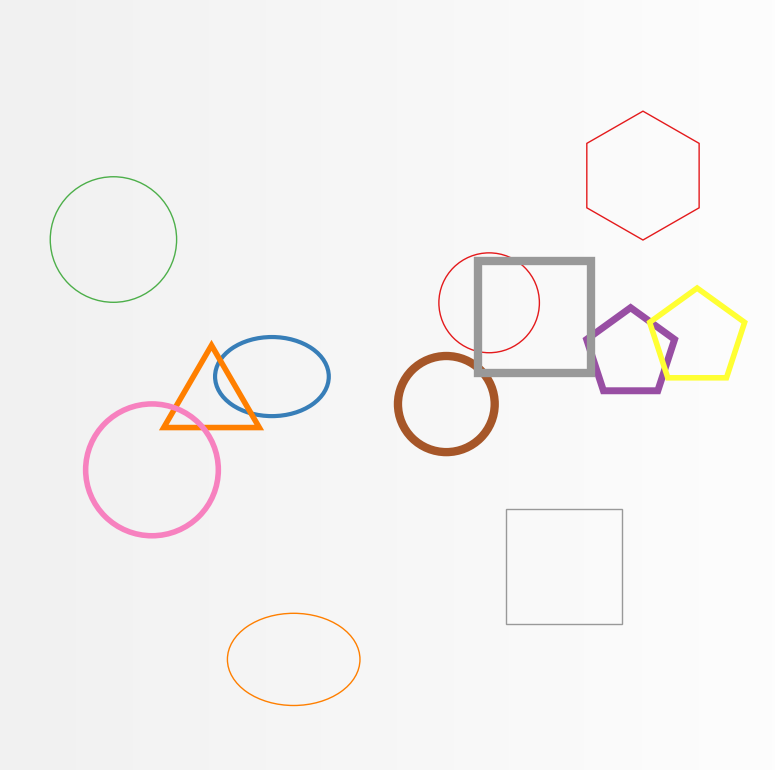[{"shape": "circle", "thickness": 0.5, "radius": 0.32, "center": [0.631, 0.607]}, {"shape": "hexagon", "thickness": 0.5, "radius": 0.42, "center": [0.83, 0.772]}, {"shape": "oval", "thickness": 1.5, "radius": 0.37, "center": [0.351, 0.511]}, {"shape": "circle", "thickness": 0.5, "radius": 0.41, "center": [0.146, 0.689]}, {"shape": "pentagon", "thickness": 2.5, "radius": 0.3, "center": [0.814, 0.541]}, {"shape": "triangle", "thickness": 2, "radius": 0.36, "center": [0.273, 0.48]}, {"shape": "oval", "thickness": 0.5, "radius": 0.43, "center": [0.379, 0.144]}, {"shape": "pentagon", "thickness": 2, "radius": 0.32, "center": [0.9, 0.561]}, {"shape": "circle", "thickness": 3, "radius": 0.31, "center": [0.576, 0.475]}, {"shape": "circle", "thickness": 2, "radius": 0.43, "center": [0.196, 0.39]}, {"shape": "square", "thickness": 0.5, "radius": 0.37, "center": [0.728, 0.265]}, {"shape": "square", "thickness": 3, "radius": 0.36, "center": [0.689, 0.588]}]